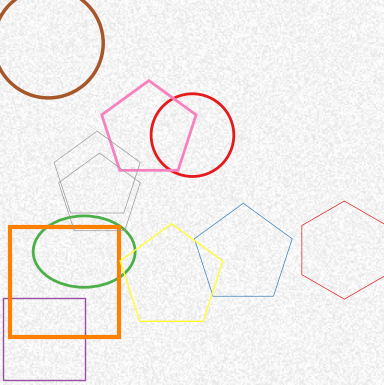[{"shape": "circle", "thickness": 2, "radius": 0.54, "center": [0.5, 0.649]}, {"shape": "hexagon", "thickness": 0.5, "radius": 0.64, "center": [0.894, 0.35]}, {"shape": "pentagon", "thickness": 0.5, "radius": 0.67, "center": [0.632, 0.339]}, {"shape": "oval", "thickness": 2, "radius": 0.66, "center": [0.219, 0.346]}, {"shape": "square", "thickness": 1, "radius": 0.53, "center": [0.113, 0.12]}, {"shape": "square", "thickness": 3, "radius": 0.71, "center": [0.168, 0.268]}, {"shape": "pentagon", "thickness": 1, "radius": 0.7, "center": [0.445, 0.279]}, {"shape": "circle", "thickness": 2.5, "radius": 0.71, "center": [0.126, 0.888]}, {"shape": "pentagon", "thickness": 2, "radius": 0.64, "center": [0.387, 0.662]}, {"shape": "pentagon", "thickness": 0.5, "radius": 0.59, "center": [0.252, 0.542]}, {"shape": "pentagon", "thickness": 0.5, "radius": 0.56, "center": [0.258, 0.491]}]